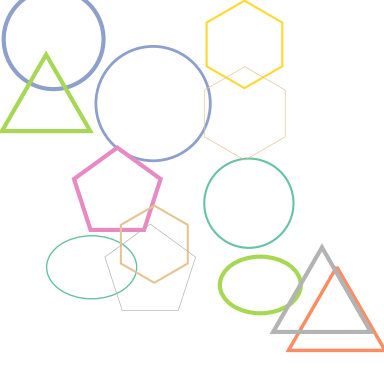[{"shape": "oval", "thickness": 1, "radius": 0.58, "center": [0.238, 0.306]}, {"shape": "circle", "thickness": 1.5, "radius": 0.58, "center": [0.646, 0.472]}, {"shape": "triangle", "thickness": 2.5, "radius": 0.72, "center": [0.875, 0.162]}, {"shape": "circle", "thickness": 3, "radius": 0.65, "center": [0.139, 0.898]}, {"shape": "circle", "thickness": 2, "radius": 0.74, "center": [0.398, 0.731]}, {"shape": "pentagon", "thickness": 3, "radius": 0.59, "center": [0.305, 0.498]}, {"shape": "oval", "thickness": 3, "radius": 0.53, "center": [0.676, 0.26]}, {"shape": "triangle", "thickness": 3, "radius": 0.66, "center": [0.12, 0.726]}, {"shape": "hexagon", "thickness": 1.5, "radius": 0.57, "center": [0.635, 0.885]}, {"shape": "hexagon", "thickness": 0.5, "radius": 0.61, "center": [0.636, 0.705]}, {"shape": "hexagon", "thickness": 1.5, "radius": 0.5, "center": [0.401, 0.366]}, {"shape": "triangle", "thickness": 3, "radius": 0.73, "center": [0.836, 0.211]}, {"shape": "pentagon", "thickness": 0.5, "radius": 0.62, "center": [0.39, 0.294]}]